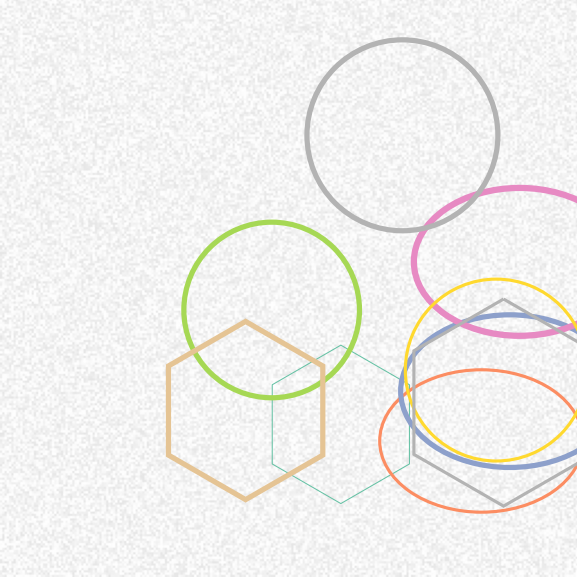[{"shape": "hexagon", "thickness": 0.5, "radius": 0.69, "center": [0.59, 0.264]}, {"shape": "oval", "thickness": 1.5, "radius": 0.88, "center": [0.834, 0.236]}, {"shape": "oval", "thickness": 2.5, "radius": 0.94, "center": [0.883, 0.322]}, {"shape": "oval", "thickness": 3, "radius": 0.91, "center": [0.9, 0.546]}, {"shape": "circle", "thickness": 2.5, "radius": 0.76, "center": [0.47, 0.462]}, {"shape": "circle", "thickness": 1.5, "radius": 0.79, "center": [0.859, 0.358]}, {"shape": "hexagon", "thickness": 2.5, "radius": 0.77, "center": [0.425, 0.288]}, {"shape": "hexagon", "thickness": 1.5, "radius": 0.9, "center": [0.872, 0.302]}, {"shape": "circle", "thickness": 2.5, "radius": 0.83, "center": [0.697, 0.765]}]